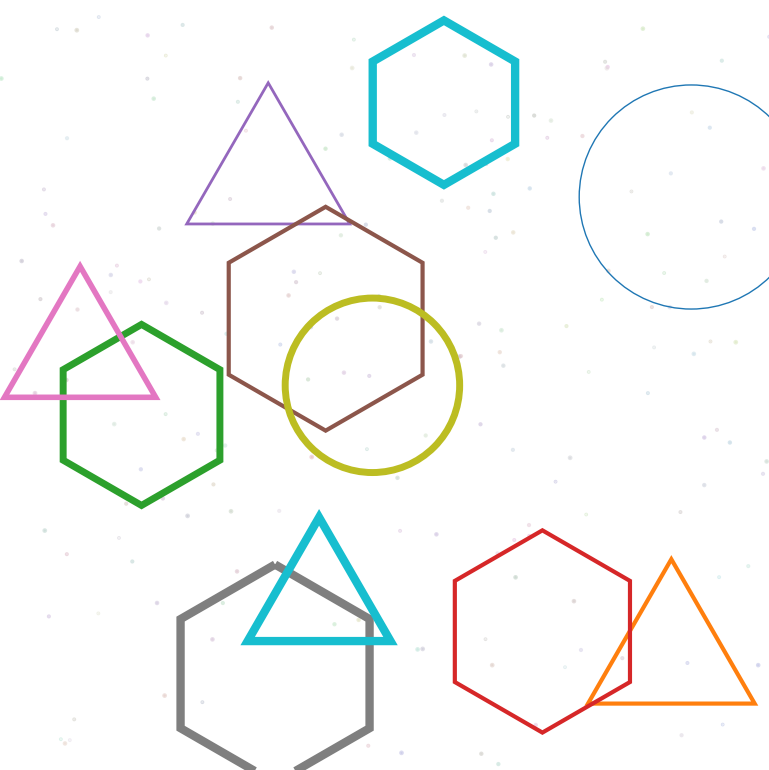[{"shape": "circle", "thickness": 0.5, "radius": 0.73, "center": [0.898, 0.744]}, {"shape": "triangle", "thickness": 1.5, "radius": 0.62, "center": [0.872, 0.149]}, {"shape": "hexagon", "thickness": 2.5, "radius": 0.59, "center": [0.184, 0.461]}, {"shape": "hexagon", "thickness": 1.5, "radius": 0.66, "center": [0.704, 0.18]}, {"shape": "triangle", "thickness": 1, "radius": 0.61, "center": [0.348, 0.77]}, {"shape": "hexagon", "thickness": 1.5, "radius": 0.73, "center": [0.423, 0.586]}, {"shape": "triangle", "thickness": 2, "radius": 0.57, "center": [0.104, 0.541]}, {"shape": "hexagon", "thickness": 3, "radius": 0.71, "center": [0.357, 0.125]}, {"shape": "circle", "thickness": 2.5, "radius": 0.57, "center": [0.484, 0.5]}, {"shape": "hexagon", "thickness": 3, "radius": 0.53, "center": [0.577, 0.867]}, {"shape": "triangle", "thickness": 3, "radius": 0.54, "center": [0.414, 0.221]}]